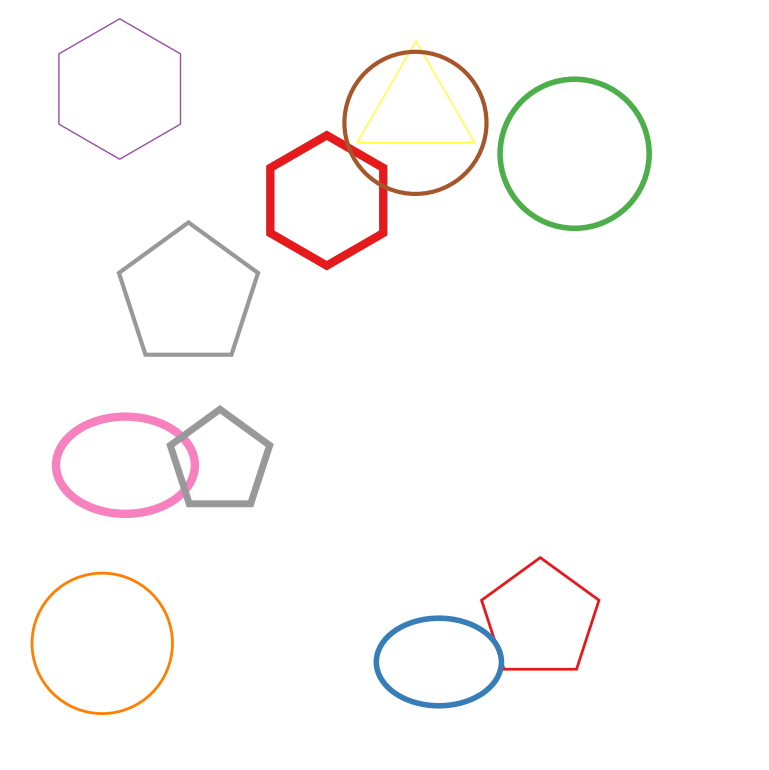[{"shape": "pentagon", "thickness": 1, "radius": 0.4, "center": [0.702, 0.196]}, {"shape": "hexagon", "thickness": 3, "radius": 0.42, "center": [0.424, 0.74]}, {"shape": "oval", "thickness": 2, "radius": 0.41, "center": [0.57, 0.14]}, {"shape": "circle", "thickness": 2, "radius": 0.48, "center": [0.746, 0.8]}, {"shape": "hexagon", "thickness": 0.5, "radius": 0.46, "center": [0.155, 0.884]}, {"shape": "circle", "thickness": 1, "radius": 0.46, "center": [0.133, 0.164]}, {"shape": "triangle", "thickness": 0.5, "radius": 0.44, "center": [0.54, 0.859]}, {"shape": "circle", "thickness": 1.5, "radius": 0.46, "center": [0.54, 0.84]}, {"shape": "oval", "thickness": 3, "radius": 0.45, "center": [0.163, 0.396]}, {"shape": "pentagon", "thickness": 1.5, "radius": 0.47, "center": [0.245, 0.616]}, {"shape": "pentagon", "thickness": 2.5, "radius": 0.34, "center": [0.286, 0.401]}]